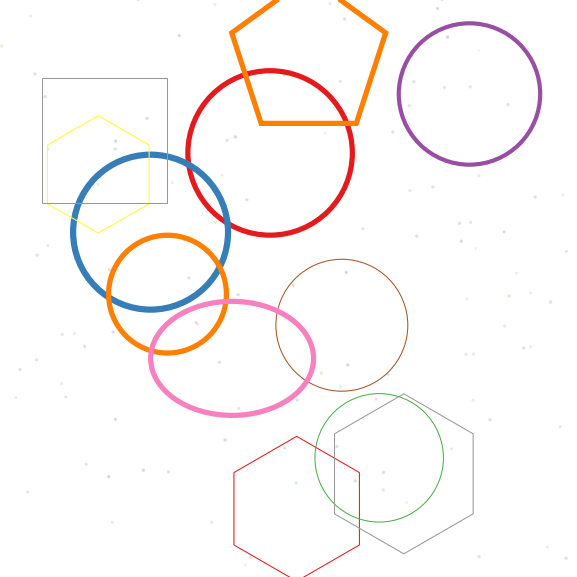[{"shape": "circle", "thickness": 2.5, "radius": 0.71, "center": [0.468, 0.734]}, {"shape": "hexagon", "thickness": 0.5, "radius": 0.63, "center": [0.514, 0.118]}, {"shape": "circle", "thickness": 3, "radius": 0.67, "center": [0.261, 0.597]}, {"shape": "circle", "thickness": 0.5, "radius": 0.56, "center": [0.657, 0.206]}, {"shape": "circle", "thickness": 2, "radius": 0.61, "center": [0.813, 0.836]}, {"shape": "circle", "thickness": 2.5, "radius": 0.51, "center": [0.29, 0.49]}, {"shape": "pentagon", "thickness": 2.5, "radius": 0.7, "center": [0.535, 0.899]}, {"shape": "hexagon", "thickness": 0.5, "radius": 0.51, "center": [0.17, 0.697]}, {"shape": "circle", "thickness": 0.5, "radius": 0.57, "center": [0.592, 0.436]}, {"shape": "oval", "thickness": 2.5, "radius": 0.71, "center": [0.402, 0.379]}, {"shape": "hexagon", "thickness": 0.5, "radius": 0.69, "center": [0.699, 0.179]}, {"shape": "square", "thickness": 0.5, "radius": 0.54, "center": [0.181, 0.755]}]